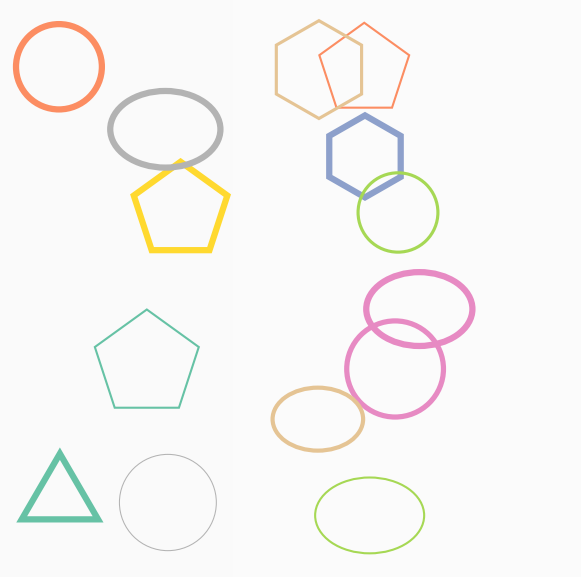[{"shape": "pentagon", "thickness": 1, "radius": 0.47, "center": [0.253, 0.369]}, {"shape": "triangle", "thickness": 3, "radius": 0.38, "center": [0.103, 0.138]}, {"shape": "pentagon", "thickness": 1, "radius": 0.41, "center": [0.627, 0.878]}, {"shape": "circle", "thickness": 3, "radius": 0.37, "center": [0.101, 0.884]}, {"shape": "hexagon", "thickness": 3, "radius": 0.35, "center": [0.628, 0.728]}, {"shape": "circle", "thickness": 2.5, "radius": 0.42, "center": [0.68, 0.36]}, {"shape": "oval", "thickness": 3, "radius": 0.46, "center": [0.721, 0.464]}, {"shape": "oval", "thickness": 1, "radius": 0.47, "center": [0.636, 0.107]}, {"shape": "circle", "thickness": 1.5, "radius": 0.34, "center": [0.685, 0.631]}, {"shape": "pentagon", "thickness": 3, "radius": 0.42, "center": [0.311, 0.634]}, {"shape": "hexagon", "thickness": 1.5, "radius": 0.42, "center": [0.549, 0.879]}, {"shape": "oval", "thickness": 2, "radius": 0.39, "center": [0.547, 0.273]}, {"shape": "oval", "thickness": 3, "radius": 0.47, "center": [0.284, 0.775]}, {"shape": "circle", "thickness": 0.5, "radius": 0.42, "center": [0.289, 0.129]}]